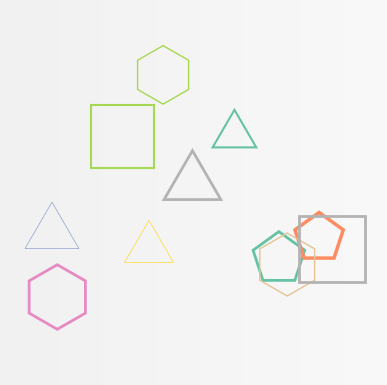[{"shape": "pentagon", "thickness": 2, "radius": 0.35, "center": [0.72, 0.328]}, {"shape": "triangle", "thickness": 1.5, "radius": 0.33, "center": [0.605, 0.65]}, {"shape": "pentagon", "thickness": 2.5, "radius": 0.33, "center": [0.824, 0.383]}, {"shape": "triangle", "thickness": 0.5, "radius": 0.4, "center": [0.134, 0.395]}, {"shape": "hexagon", "thickness": 2, "radius": 0.42, "center": [0.148, 0.229]}, {"shape": "hexagon", "thickness": 1, "radius": 0.38, "center": [0.421, 0.806]}, {"shape": "square", "thickness": 1.5, "radius": 0.41, "center": [0.317, 0.646]}, {"shape": "triangle", "thickness": 0.5, "radius": 0.36, "center": [0.385, 0.355]}, {"shape": "hexagon", "thickness": 1, "radius": 0.41, "center": [0.741, 0.313]}, {"shape": "triangle", "thickness": 2, "radius": 0.42, "center": [0.497, 0.524]}, {"shape": "square", "thickness": 2, "radius": 0.42, "center": [0.856, 0.353]}]